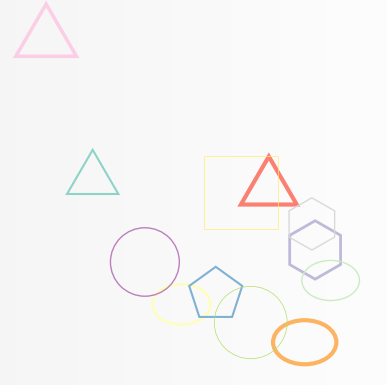[{"shape": "triangle", "thickness": 1.5, "radius": 0.38, "center": [0.239, 0.534]}, {"shape": "oval", "thickness": 1.5, "radius": 0.37, "center": [0.468, 0.209]}, {"shape": "hexagon", "thickness": 2, "radius": 0.38, "center": [0.813, 0.351]}, {"shape": "triangle", "thickness": 3, "radius": 0.42, "center": [0.694, 0.51]}, {"shape": "pentagon", "thickness": 1.5, "radius": 0.36, "center": [0.557, 0.235]}, {"shape": "oval", "thickness": 3, "radius": 0.41, "center": [0.786, 0.111]}, {"shape": "circle", "thickness": 0.5, "radius": 0.47, "center": [0.647, 0.162]}, {"shape": "triangle", "thickness": 2.5, "radius": 0.45, "center": [0.119, 0.899]}, {"shape": "hexagon", "thickness": 1, "radius": 0.34, "center": [0.805, 0.418]}, {"shape": "circle", "thickness": 1, "radius": 0.44, "center": [0.374, 0.32]}, {"shape": "oval", "thickness": 1, "radius": 0.37, "center": [0.853, 0.271]}, {"shape": "square", "thickness": 0.5, "radius": 0.47, "center": [0.622, 0.5]}]